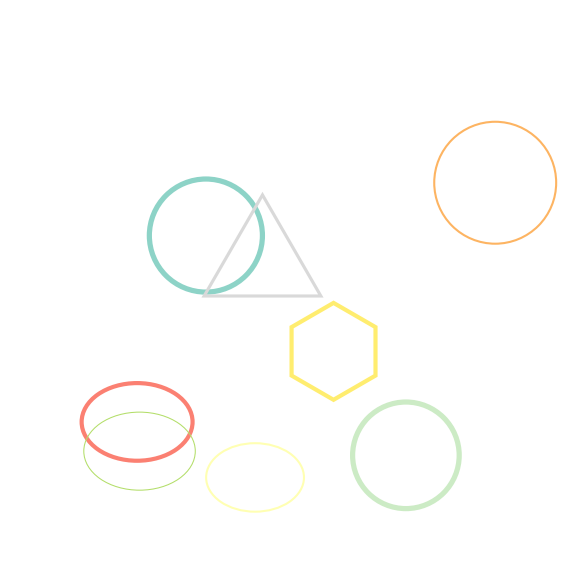[{"shape": "circle", "thickness": 2.5, "radius": 0.49, "center": [0.357, 0.591]}, {"shape": "oval", "thickness": 1, "radius": 0.42, "center": [0.442, 0.172]}, {"shape": "oval", "thickness": 2, "radius": 0.48, "center": [0.237, 0.269]}, {"shape": "circle", "thickness": 1, "radius": 0.53, "center": [0.857, 0.683]}, {"shape": "oval", "thickness": 0.5, "radius": 0.48, "center": [0.242, 0.218]}, {"shape": "triangle", "thickness": 1.5, "radius": 0.58, "center": [0.455, 0.545]}, {"shape": "circle", "thickness": 2.5, "radius": 0.46, "center": [0.703, 0.211]}, {"shape": "hexagon", "thickness": 2, "radius": 0.42, "center": [0.578, 0.391]}]